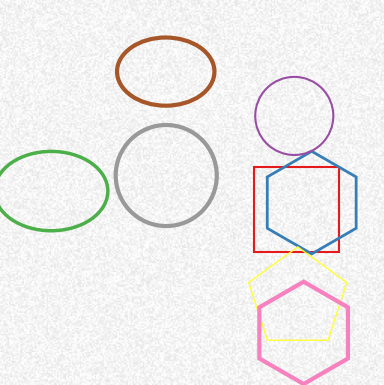[{"shape": "square", "thickness": 1.5, "radius": 0.55, "center": [0.77, 0.455]}, {"shape": "hexagon", "thickness": 2, "radius": 0.67, "center": [0.81, 0.474]}, {"shape": "oval", "thickness": 2.5, "radius": 0.74, "center": [0.133, 0.504]}, {"shape": "circle", "thickness": 1.5, "radius": 0.51, "center": [0.764, 0.699]}, {"shape": "pentagon", "thickness": 1, "radius": 0.67, "center": [0.773, 0.225]}, {"shape": "oval", "thickness": 3, "radius": 0.63, "center": [0.43, 0.814]}, {"shape": "hexagon", "thickness": 3, "radius": 0.66, "center": [0.789, 0.135]}, {"shape": "circle", "thickness": 3, "radius": 0.66, "center": [0.432, 0.544]}]